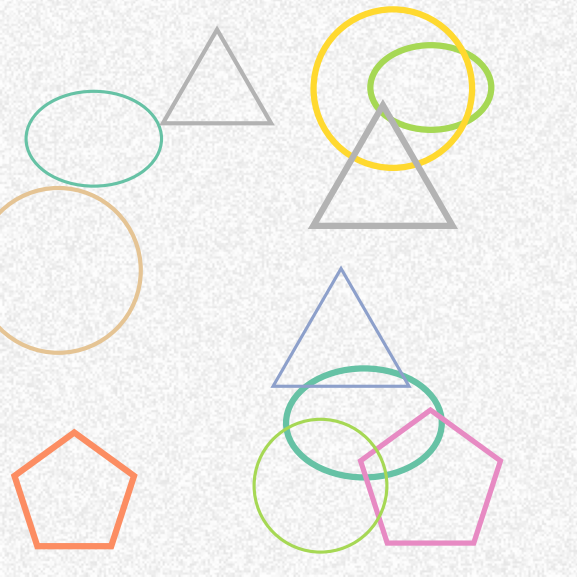[{"shape": "oval", "thickness": 1.5, "radius": 0.59, "center": [0.162, 0.759]}, {"shape": "oval", "thickness": 3, "radius": 0.67, "center": [0.63, 0.267]}, {"shape": "pentagon", "thickness": 3, "radius": 0.54, "center": [0.129, 0.141]}, {"shape": "triangle", "thickness": 1.5, "radius": 0.68, "center": [0.591, 0.398]}, {"shape": "pentagon", "thickness": 2.5, "radius": 0.64, "center": [0.745, 0.162]}, {"shape": "circle", "thickness": 1.5, "radius": 0.57, "center": [0.555, 0.158]}, {"shape": "oval", "thickness": 3, "radius": 0.52, "center": [0.746, 0.848]}, {"shape": "circle", "thickness": 3, "radius": 0.69, "center": [0.68, 0.846]}, {"shape": "circle", "thickness": 2, "radius": 0.71, "center": [0.101, 0.531]}, {"shape": "triangle", "thickness": 2, "radius": 0.54, "center": [0.376, 0.84]}, {"shape": "triangle", "thickness": 3, "radius": 0.7, "center": [0.663, 0.678]}]